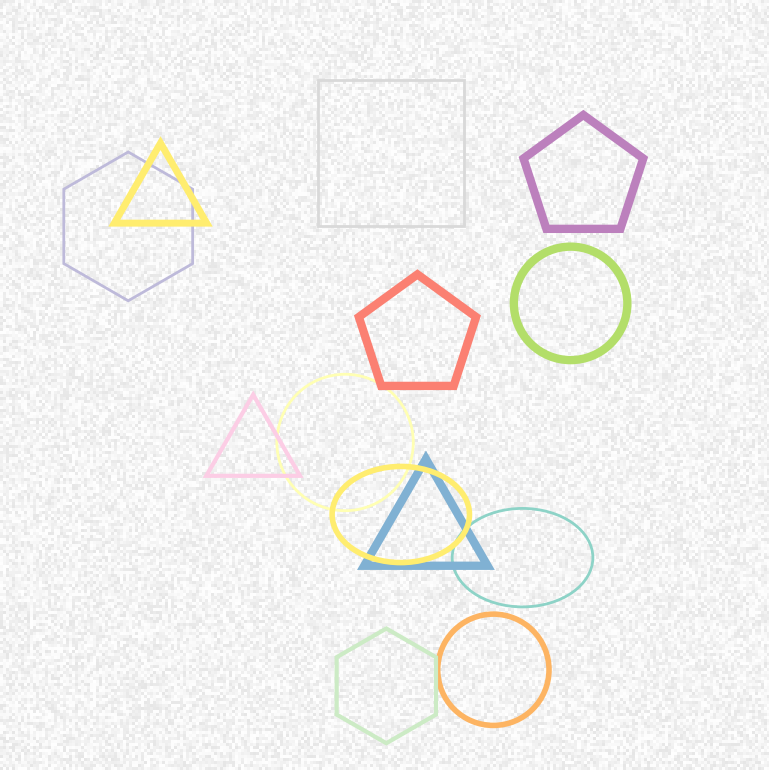[{"shape": "oval", "thickness": 1, "radius": 0.46, "center": [0.679, 0.276]}, {"shape": "circle", "thickness": 1, "radius": 0.44, "center": [0.448, 0.425]}, {"shape": "hexagon", "thickness": 1, "radius": 0.48, "center": [0.167, 0.706]}, {"shape": "pentagon", "thickness": 3, "radius": 0.4, "center": [0.542, 0.564]}, {"shape": "triangle", "thickness": 3, "radius": 0.46, "center": [0.553, 0.311]}, {"shape": "circle", "thickness": 2, "radius": 0.36, "center": [0.641, 0.13]}, {"shape": "circle", "thickness": 3, "radius": 0.37, "center": [0.741, 0.606]}, {"shape": "triangle", "thickness": 1.5, "radius": 0.35, "center": [0.329, 0.417]}, {"shape": "square", "thickness": 1, "radius": 0.47, "center": [0.508, 0.801]}, {"shape": "pentagon", "thickness": 3, "radius": 0.41, "center": [0.758, 0.769]}, {"shape": "hexagon", "thickness": 1.5, "radius": 0.37, "center": [0.502, 0.109]}, {"shape": "oval", "thickness": 2, "radius": 0.45, "center": [0.521, 0.332]}, {"shape": "triangle", "thickness": 2.5, "radius": 0.35, "center": [0.208, 0.745]}]